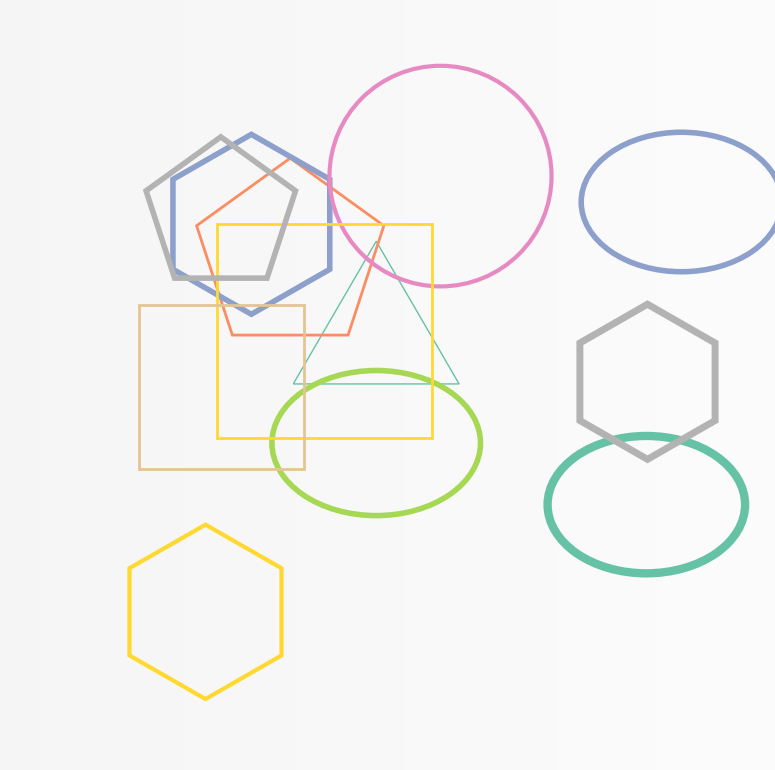[{"shape": "oval", "thickness": 3, "radius": 0.64, "center": [0.834, 0.345]}, {"shape": "triangle", "thickness": 0.5, "radius": 0.62, "center": [0.485, 0.563]}, {"shape": "pentagon", "thickness": 1, "radius": 0.64, "center": [0.374, 0.668]}, {"shape": "oval", "thickness": 2, "radius": 0.65, "center": [0.879, 0.738]}, {"shape": "hexagon", "thickness": 2, "radius": 0.58, "center": [0.324, 0.709]}, {"shape": "circle", "thickness": 1.5, "radius": 0.72, "center": [0.568, 0.771]}, {"shape": "oval", "thickness": 2, "radius": 0.67, "center": [0.485, 0.425]}, {"shape": "square", "thickness": 1, "radius": 0.69, "center": [0.419, 0.57]}, {"shape": "hexagon", "thickness": 1.5, "radius": 0.57, "center": [0.265, 0.205]}, {"shape": "square", "thickness": 1, "radius": 0.53, "center": [0.286, 0.498]}, {"shape": "pentagon", "thickness": 2, "radius": 0.51, "center": [0.285, 0.721]}, {"shape": "hexagon", "thickness": 2.5, "radius": 0.5, "center": [0.835, 0.504]}]